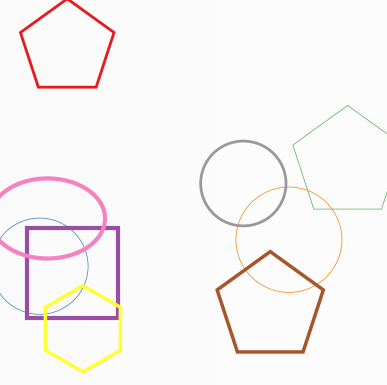[{"shape": "pentagon", "thickness": 2, "radius": 0.63, "center": [0.174, 0.876]}, {"shape": "circle", "thickness": 0.5, "radius": 0.62, "center": [0.102, 0.309]}, {"shape": "pentagon", "thickness": 0.5, "radius": 0.74, "center": [0.897, 0.577]}, {"shape": "square", "thickness": 3, "radius": 0.58, "center": [0.188, 0.291]}, {"shape": "circle", "thickness": 0.5, "radius": 0.68, "center": [0.746, 0.377]}, {"shape": "hexagon", "thickness": 2.5, "radius": 0.56, "center": [0.214, 0.146]}, {"shape": "pentagon", "thickness": 2.5, "radius": 0.72, "center": [0.697, 0.202]}, {"shape": "oval", "thickness": 3, "radius": 0.74, "center": [0.123, 0.433]}, {"shape": "circle", "thickness": 2, "radius": 0.55, "center": [0.628, 0.523]}]